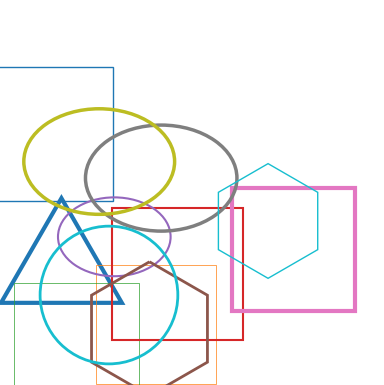[{"shape": "triangle", "thickness": 3, "radius": 0.91, "center": [0.16, 0.304]}, {"shape": "square", "thickness": 1, "radius": 0.87, "center": [0.121, 0.651]}, {"shape": "square", "thickness": 0.5, "radius": 0.78, "center": [0.405, 0.157]}, {"shape": "square", "thickness": 0.5, "radius": 0.81, "center": [0.199, 0.103]}, {"shape": "square", "thickness": 1.5, "radius": 0.85, "center": [0.461, 0.289]}, {"shape": "oval", "thickness": 1.5, "radius": 0.73, "center": [0.297, 0.385]}, {"shape": "hexagon", "thickness": 2, "radius": 0.87, "center": [0.388, 0.146]}, {"shape": "square", "thickness": 3, "radius": 0.8, "center": [0.762, 0.353]}, {"shape": "oval", "thickness": 2.5, "radius": 0.98, "center": [0.419, 0.537]}, {"shape": "oval", "thickness": 2.5, "radius": 0.98, "center": [0.258, 0.58]}, {"shape": "circle", "thickness": 2, "radius": 0.89, "center": [0.283, 0.234]}, {"shape": "hexagon", "thickness": 1, "radius": 0.74, "center": [0.696, 0.426]}]